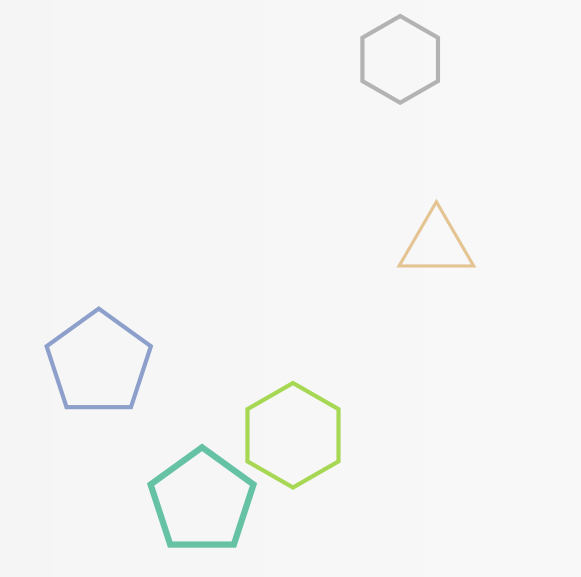[{"shape": "pentagon", "thickness": 3, "radius": 0.47, "center": [0.348, 0.131]}, {"shape": "pentagon", "thickness": 2, "radius": 0.47, "center": [0.17, 0.37]}, {"shape": "hexagon", "thickness": 2, "radius": 0.45, "center": [0.504, 0.245]}, {"shape": "triangle", "thickness": 1.5, "radius": 0.37, "center": [0.751, 0.576]}, {"shape": "hexagon", "thickness": 2, "radius": 0.38, "center": [0.689, 0.896]}]